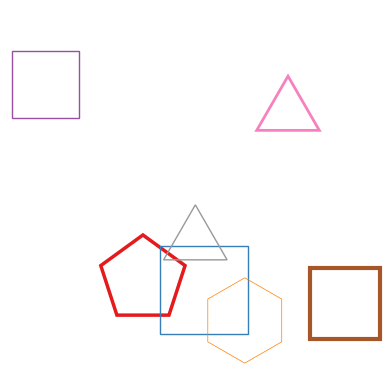[{"shape": "pentagon", "thickness": 2.5, "radius": 0.58, "center": [0.371, 0.275]}, {"shape": "square", "thickness": 1, "radius": 0.57, "center": [0.529, 0.247]}, {"shape": "square", "thickness": 1, "radius": 0.44, "center": [0.119, 0.781]}, {"shape": "hexagon", "thickness": 0.5, "radius": 0.55, "center": [0.636, 0.168]}, {"shape": "square", "thickness": 3, "radius": 0.46, "center": [0.896, 0.211]}, {"shape": "triangle", "thickness": 2, "radius": 0.47, "center": [0.748, 0.708]}, {"shape": "triangle", "thickness": 1, "radius": 0.48, "center": [0.507, 0.373]}]